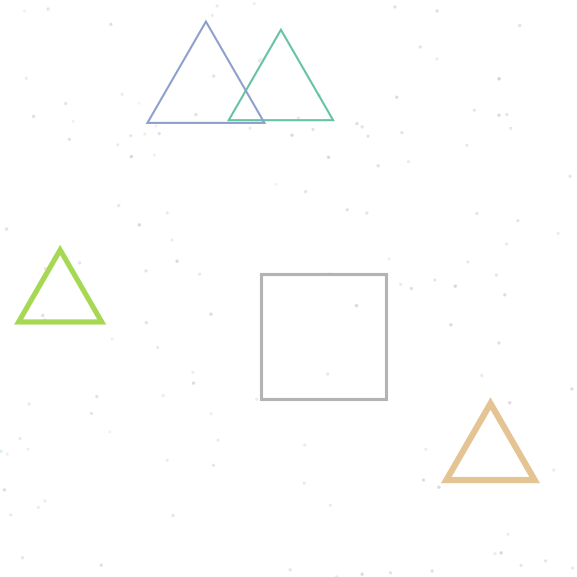[{"shape": "triangle", "thickness": 1, "radius": 0.52, "center": [0.486, 0.843]}, {"shape": "triangle", "thickness": 1, "radius": 0.58, "center": [0.357, 0.845]}, {"shape": "triangle", "thickness": 2.5, "radius": 0.42, "center": [0.104, 0.483]}, {"shape": "triangle", "thickness": 3, "radius": 0.44, "center": [0.849, 0.212]}, {"shape": "square", "thickness": 1.5, "radius": 0.54, "center": [0.561, 0.416]}]